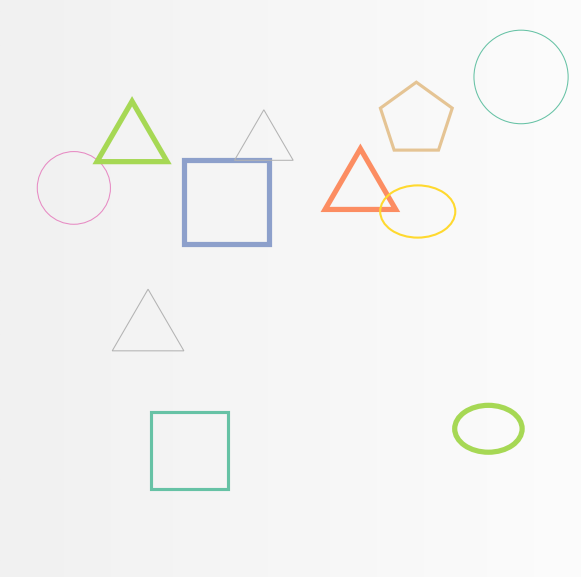[{"shape": "square", "thickness": 1.5, "radius": 0.33, "center": [0.326, 0.219]}, {"shape": "circle", "thickness": 0.5, "radius": 0.41, "center": [0.896, 0.866]}, {"shape": "triangle", "thickness": 2.5, "radius": 0.35, "center": [0.62, 0.672]}, {"shape": "square", "thickness": 2.5, "radius": 0.36, "center": [0.39, 0.649]}, {"shape": "circle", "thickness": 0.5, "radius": 0.31, "center": [0.127, 0.674]}, {"shape": "oval", "thickness": 2.5, "radius": 0.29, "center": [0.84, 0.257]}, {"shape": "triangle", "thickness": 2.5, "radius": 0.35, "center": [0.227, 0.754]}, {"shape": "oval", "thickness": 1, "radius": 0.32, "center": [0.719, 0.633]}, {"shape": "pentagon", "thickness": 1.5, "radius": 0.32, "center": [0.716, 0.792]}, {"shape": "triangle", "thickness": 0.5, "radius": 0.29, "center": [0.454, 0.751]}, {"shape": "triangle", "thickness": 0.5, "radius": 0.36, "center": [0.255, 0.427]}]